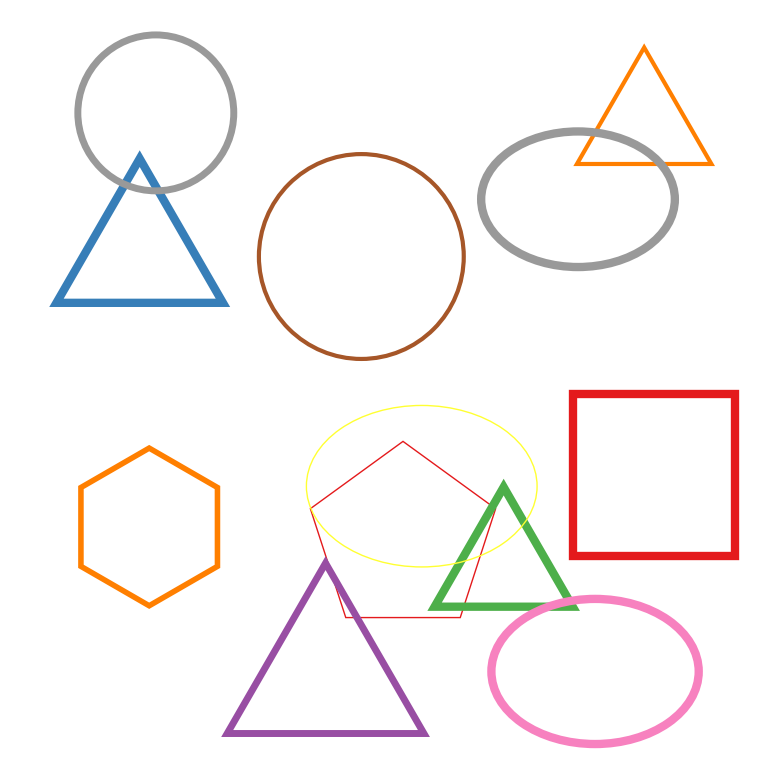[{"shape": "pentagon", "thickness": 0.5, "radius": 0.63, "center": [0.523, 0.3]}, {"shape": "square", "thickness": 3, "radius": 0.53, "center": [0.849, 0.383]}, {"shape": "triangle", "thickness": 3, "radius": 0.62, "center": [0.181, 0.669]}, {"shape": "triangle", "thickness": 3, "radius": 0.52, "center": [0.654, 0.264]}, {"shape": "triangle", "thickness": 2.5, "radius": 0.74, "center": [0.423, 0.121]}, {"shape": "triangle", "thickness": 1.5, "radius": 0.5, "center": [0.837, 0.837]}, {"shape": "hexagon", "thickness": 2, "radius": 0.51, "center": [0.194, 0.316]}, {"shape": "oval", "thickness": 0.5, "radius": 0.75, "center": [0.548, 0.369]}, {"shape": "circle", "thickness": 1.5, "radius": 0.67, "center": [0.469, 0.667]}, {"shape": "oval", "thickness": 3, "radius": 0.67, "center": [0.773, 0.128]}, {"shape": "circle", "thickness": 2.5, "radius": 0.51, "center": [0.202, 0.853]}, {"shape": "oval", "thickness": 3, "radius": 0.63, "center": [0.751, 0.741]}]